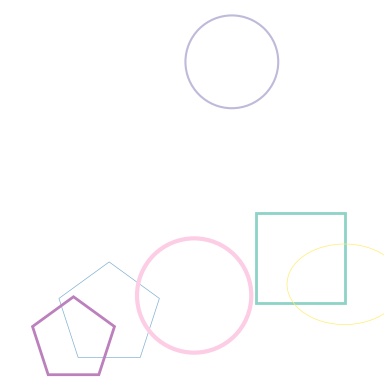[{"shape": "square", "thickness": 2, "radius": 0.58, "center": [0.781, 0.33]}, {"shape": "circle", "thickness": 1.5, "radius": 0.6, "center": [0.602, 0.839]}, {"shape": "pentagon", "thickness": 0.5, "radius": 0.69, "center": [0.284, 0.182]}, {"shape": "circle", "thickness": 3, "radius": 0.74, "center": [0.504, 0.232]}, {"shape": "pentagon", "thickness": 2, "radius": 0.56, "center": [0.191, 0.117]}, {"shape": "oval", "thickness": 0.5, "radius": 0.75, "center": [0.895, 0.262]}]